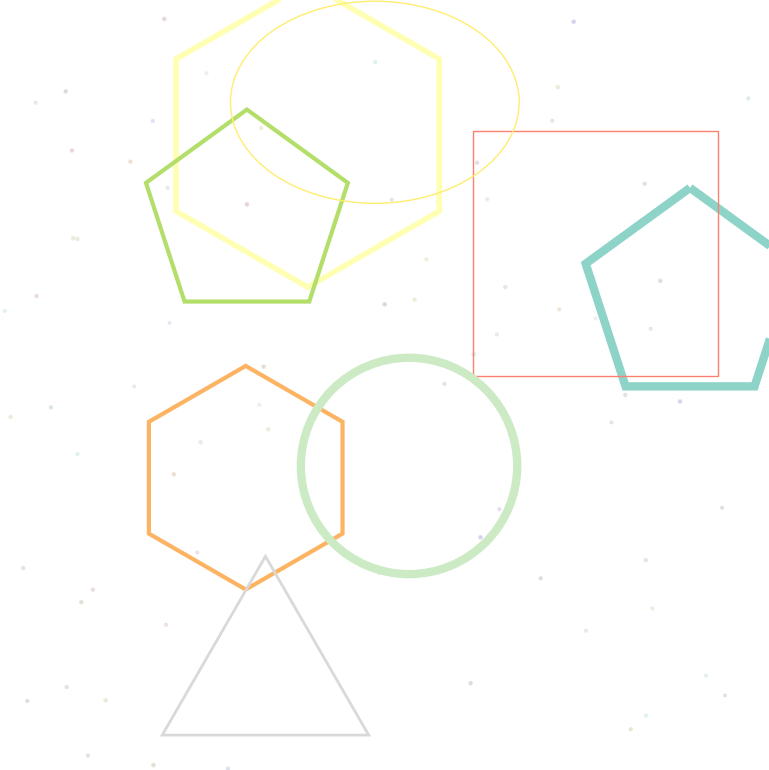[{"shape": "pentagon", "thickness": 3, "radius": 0.71, "center": [0.896, 0.614]}, {"shape": "hexagon", "thickness": 2, "radius": 0.99, "center": [0.4, 0.825]}, {"shape": "square", "thickness": 0.5, "radius": 0.79, "center": [0.773, 0.671]}, {"shape": "hexagon", "thickness": 1.5, "radius": 0.73, "center": [0.319, 0.38]}, {"shape": "pentagon", "thickness": 1.5, "radius": 0.69, "center": [0.321, 0.72]}, {"shape": "triangle", "thickness": 1, "radius": 0.77, "center": [0.345, 0.123]}, {"shape": "circle", "thickness": 3, "radius": 0.7, "center": [0.531, 0.395]}, {"shape": "oval", "thickness": 0.5, "radius": 0.94, "center": [0.487, 0.867]}]